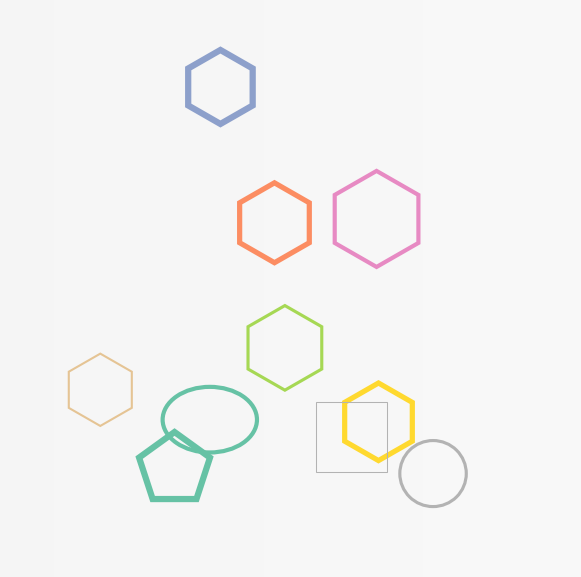[{"shape": "oval", "thickness": 2, "radius": 0.41, "center": [0.361, 0.272]}, {"shape": "pentagon", "thickness": 3, "radius": 0.32, "center": [0.3, 0.187]}, {"shape": "hexagon", "thickness": 2.5, "radius": 0.35, "center": [0.472, 0.613]}, {"shape": "hexagon", "thickness": 3, "radius": 0.32, "center": [0.379, 0.849]}, {"shape": "hexagon", "thickness": 2, "radius": 0.42, "center": [0.648, 0.62]}, {"shape": "hexagon", "thickness": 1.5, "radius": 0.37, "center": [0.49, 0.397]}, {"shape": "hexagon", "thickness": 2.5, "radius": 0.34, "center": [0.651, 0.269]}, {"shape": "hexagon", "thickness": 1, "radius": 0.31, "center": [0.173, 0.324]}, {"shape": "circle", "thickness": 1.5, "radius": 0.29, "center": [0.745, 0.179]}, {"shape": "square", "thickness": 0.5, "radius": 0.31, "center": [0.605, 0.243]}]